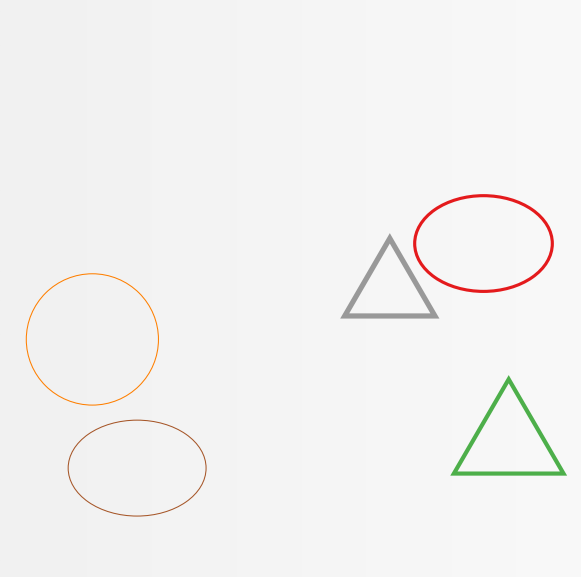[{"shape": "oval", "thickness": 1.5, "radius": 0.59, "center": [0.832, 0.577]}, {"shape": "triangle", "thickness": 2, "radius": 0.54, "center": [0.875, 0.234]}, {"shape": "circle", "thickness": 0.5, "radius": 0.57, "center": [0.159, 0.411]}, {"shape": "oval", "thickness": 0.5, "radius": 0.59, "center": [0.236, 0.189]}, {"shape": "triangle", "thickness": 2.5, "radius": 0.45, "center": [0.671, 0.497]}]